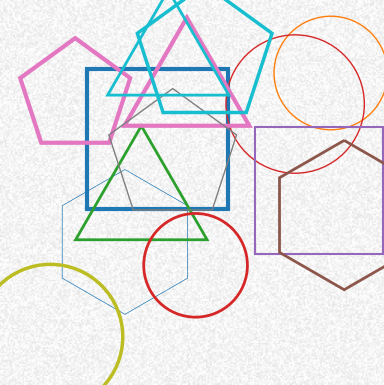[{"shape": "square", "thickness": 3, "radius": 0.91, "center": [0.409, 0.64]}, {"shape": "hexagon", "thickness": 0.5, "radius": 0.94, "center": [0.324, 0.372]}, {"shape": "circle", "thickness": 1, "radius": 0.74, "center": [0.859, 0.81]}, {"shape": "triangle", "thickness": 2, "radius": 0.99, "center": [0.367, 0.476]}, {"shape": "circle", "thickness": 1, "radius": 0.9, "center": [0.767, 0.73]}, {"shape": "circle", "thickness": 2, "radius": 0.67, "center": [0.508, 0.311]}, {"shape": "square", "thickness": 1.5, "radius": 0.83, "center": [0.828, 0.505]}, {"shape": "hexagon", "thickness": 2, "radius": 0.97, "center": [0.894, 0.441]}, {"shape": "triangle", "thickness": 3, "radius": 0.94, "center": [0.485, 0.767]}, {"shape": "pentagon", "thickness": 3, "radius": 0.75, "center": [0.195, 0.751]}, {"shape": "pentagon", "thickness": 1, "radius": 0.87, "center": [0.449, 0.596]}, {"shape": "circle", "thickness": 2.5, "radius": 0.94, "center": [0.131, 0.125]}, {"shape": "pentagon", "thickness": 2.5, "radius": 0.92, "center": [0.532, 0.857]}, {"shape": "triangle", "thickness": 2, "radius": 0.91, "center": [0.437, 0.844]}]